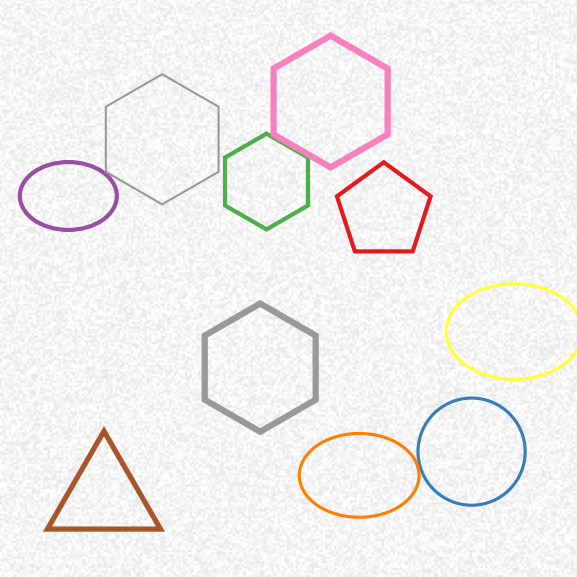[{"shape": "pentagon", "thickness": 2, "radius": 0.43, "center": [0.665, 0.633]}, {"shape": "circle", "thickness": 1.5, "radius": 0.46, "center": [0.817, 0.217]}, {"shape": "hexagon", "thickness": 2, "radius": 0.41, "center": [0.461, 0.685]}, {"shape": "oval", "thickness": 2, "radius": 0.42, "center": [0.118, 0.66]}, {"shape": "oval", "thickness": 1.5, "radius": 0.52, "center": [0.622, 0.176]}, {"shape": "oval", "thickness": 1.5, "radius": 0.59, "center": [0.891, 0.425]}, {"shape": "triangle", "thickness": 2.5, "radius": 0.57, "center": [0.18, 0.139]}, {"shape": "hexagon", "thickness": 3, "radius": 0.57, "center": [0.573, 0.823]}, {"shape": "hexagon", "thickness": 3, "radius": 0.55, "center": [0.451, 0.363]}, {"shape": "hexagon", "thickness": 1, "radius": 0.56, "center": [0.281, 0.758]}]